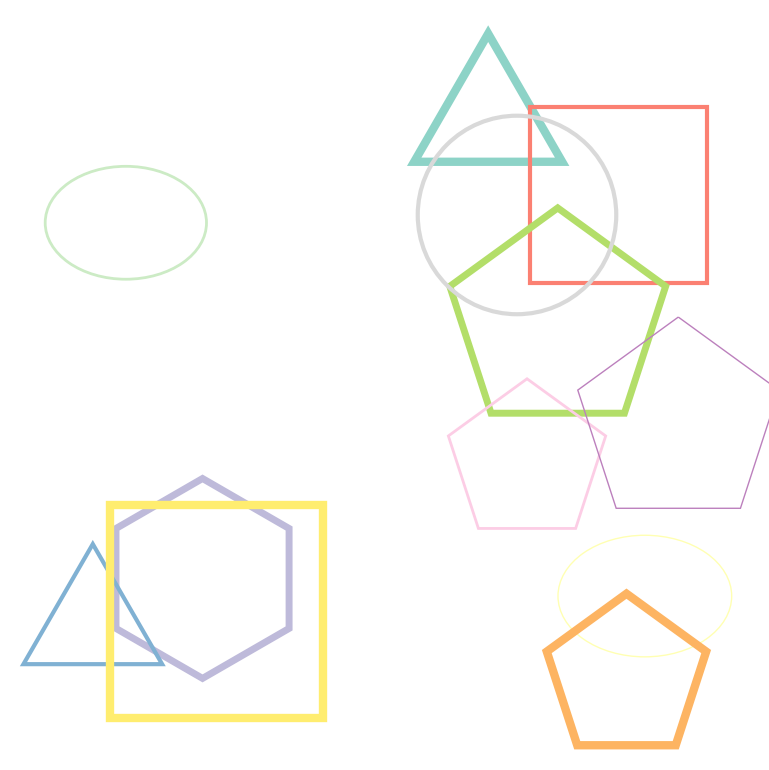[{"shape": "triangle", "thickness": 3, "radius": 0.55, "center": [0.634, 0.845]}, {"shape": "oval", "thickness": 0.5, "radius": 0.56, "center": [0.837, 0.226]}, {"shape": "hexagon", "thickness": 2.5, "radius": 0.65, "center": [0.263, 0.249]}, {"shape": "square", "thickness": 1.5, "radius": 0.57, "center": [0.803, 0.747]}, {"shape": "triangle", "thickness": 1.5, "radius": 0.52, "center": [0.121, 0.189]}, {"shape": "pentagon", "thickness": 3, "radius": 0.54, "center": [0.814, 0.12]}, {"shape": "pentagon", "thickness": 2.5, "radius": 0.74, "center": [0.724, 0.583]}, {"shape": "pentagon", "thickness": 1, "radius": 0.54, "center": [0.684, 0.401]}, {"shape": "circle", "thickness": 1.5, "radius": 0.64, "center": [0.671, 0.721]}, {"shape": "pentagon", "thickness": 0.5, "radius": 0.69, "center": [0.881, 0.451]}, {"shape": "oval", "thickness": 1, "radius": 0.52, "center": [0.163, 0.711]}, {"shape": "square", "thickness": 3, "radius": 0.69, "center": [0.281, 0.206]}]